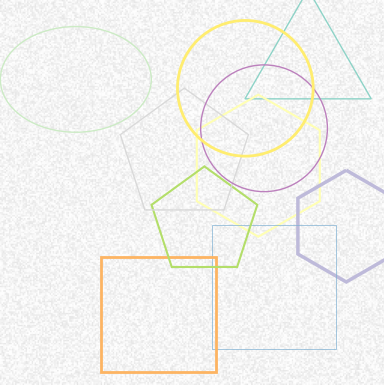[{"shape": "triangle", "thickness": 1, "radius": 0.95, "center": [0.8, 0.838]}, {"shape": "hexagon", "thickness": 1.5, "radius": 0.92, "center": [0.671, 0.57]}, {"shape": "hexagon", "thickness": 2.5, "radius": 0.73, "center": [0.899, 0.413]}, {"shape": "square", "thickness": 0.5, "radius": 0.81, "center": [0.712, 0.254]}, {"shape": "square", "thickness": 2, "radius": 0.75, "center": [0.411, 0.184]}, {"shape": "pentagon", "thickness": 1.5, "radius": 0.72, "center": [0.531, 0.423]}, {"shape": "pentagon", "thickness": 1, "radius": 0.87, "center": [0.479, 0.596]}, {"shape": "circle", "thickness": 1, "radius": 0.82, "center": [0.686, 0.667]}, {"shape": "oval", "thickness": 1, "radius": 0.98, "center": [0.197, 0.794]}, {"shape": "circle", "thickness": 2, "radius": 0.88, "center": [0.637, 0.771]}]